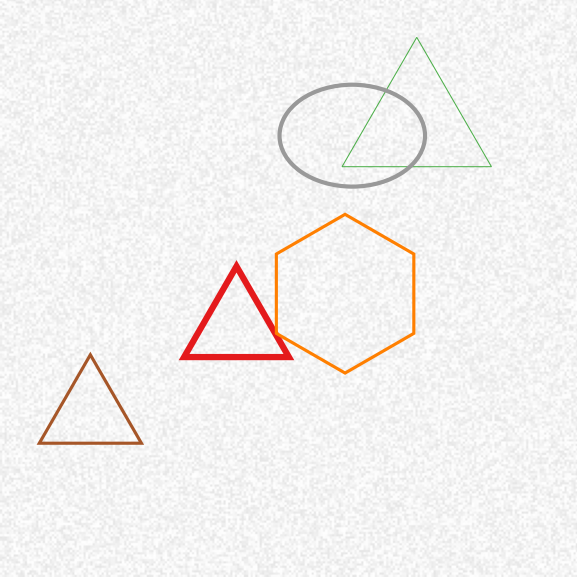[{"shape": "triangle", "thickness": 3, "radius": 0.52, "center": [0.41, 0.433]}, {"shape": "triangle", "thickness": 0.5, "radius": 0.75, "center": [0.722, 0.785]}, {"shape": "hexagon", "thickness": 1.5, "radius": 0.69, "center": [0.598, 0.491]}, {"shape": "triangle", "thickness": 1.5, "radius": 0.51, "center": [0.156, 0.283]}, {"shape": "oval", "thickness": 2, "radius": 0.63, "center": [0.61, 0.764]}]